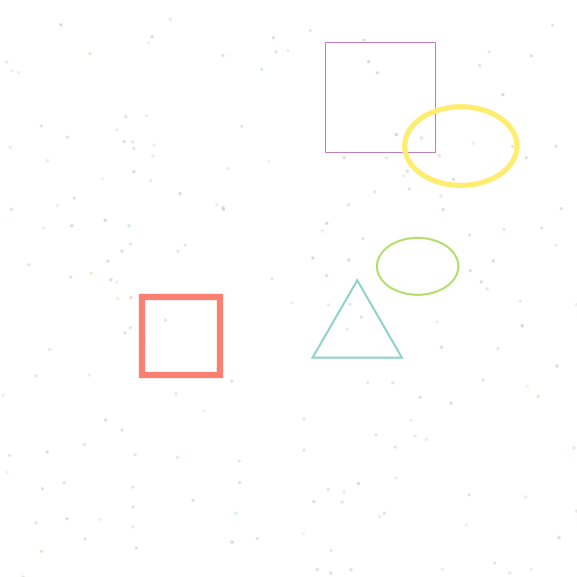[{"shape": "triangle", "thickness": 1, "radius": 0.45, "center": [0.619, 0.424]}, {"shape": "square", "thickness": 3, "radius": 0.34, "center": [0.314, 0.417]}, {"shape": "oval", "thickness": 1, "radius": 0.35, "center": [0.723, 0.538]}, {"shape": "square", "thickness": 0.5, "radius": 0.47, "center": [0.658, 0.831]}, {"shape": "oval", "thickness": 2.5, "radius": 0.49, "center": [0.798, 0.746]}]